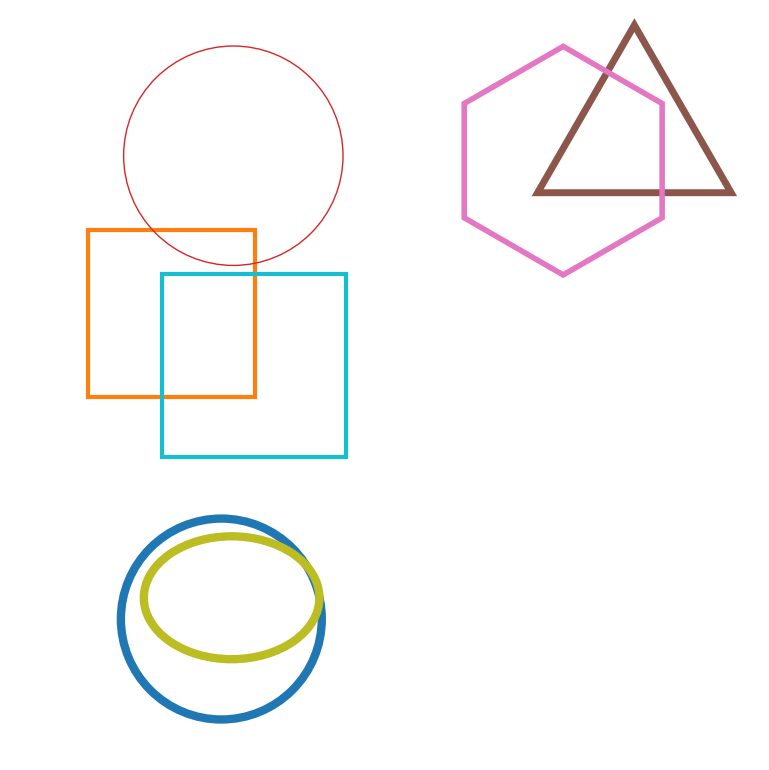[{"shape": "circle", "thickness": 3, "radius": 0.65, "center": [0.287, 0.196]}, {"shape": "square", "thickness": 1.5, "radius": 0.54, "center": [0.223, 0.593]}, {"shape": "circle", "thickness": 0.5, "radius": 0.71, "center": [0.303, 0.798]}, {"shape": "triangle", "thickness": 2.5, "radius": 0.73, "center": [0.824, 0.822]}, {"shape": "hexagon", "thickness": 2, "radius": 0.74, "center": [0.731, 0.791]}, {"shape": "oval", "thickness": 3, "radius": 0.57, "center": [0.301, 0.224]}, {"shape": "square", "thickness": 1.5, "radius": 0.6, "center": [0.33, 0.525]}]